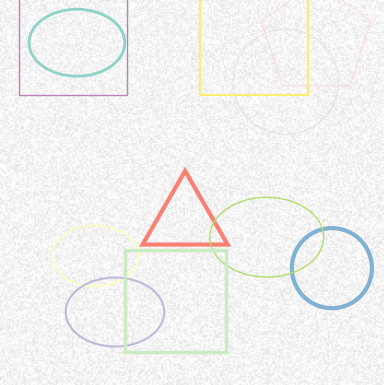[{"shape": "oval", "thickness": 2, "radius": 0.62, "center": [0.2, 0.889]}, {"shape": "oval", "thickness": 1, "radius": 0.56, "center": [0.247, 0.336]}, {"shape": "oval", "thickness": 1.5, "radius": 0.64, "center": [0.299, 0.19]}, {"shape": "triangle", "thickness": 3, "radius": 0.64, "center": [0.481, 0.429]}, {"shape": "circle", "thickness": 3, "radius": 0.52, "center": [0.862, 0.304]}, {"shape": "oval", "thickness": 1, "radius": 0.74, "center": [0.693, 0.384]}, {"shape": "pentagon", "thickness": 0.5, "radius": 0.75, "center": [0.821, 0.898]}, {"shape": "circle", "thickness": 0.5, "radius": 0.68, "center": [0.742, 0.788]}, {"shape": "square", "thickness": 1, "radius": 0.7, "center": [0.19, 0.892]}, {"shape": "square", "thickness": 2.5, "radius": 0.66, "center": [0.456, 0.218]}, {"shape": "square", "thickness": 1.5, "radius": 0.7, "center": [0.66, 0.893]}]